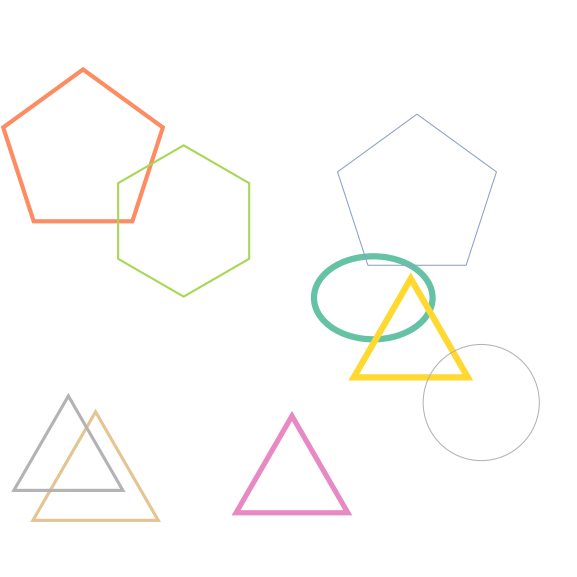[{"shape": "oval", "thickness": 3, "radius": 0.51, "center": [0.646, 0.483]}, {"shape": "pentagon", "thickness": 2, "radius": 0.73, "center": [0.144, 0.734]}, {"shape": "pentagon", "thickness": 0.5, "radius": 0.72, "center": [0.722, 0.657]}, {"shape": "triangle", "thickness": 2.5, "radius": 0.56, "center": [0.506, 0.167]}, {"shape": "hexagon", "thickness": 1, "radius": 0.65, "center": [0.318, 0.616]}, {"shape": "triangle", "thickness": 3, "radius": 0.57, "center": [0.711, 0.403]}, {"shape": "triangle", "thickness": 1.5, "radius": 0.63, "center": [0.166, 0.161]}, {"shape": "circle", "thickness": 0.5, "radius": 0.5, "center": [0.833, 0.302]}, {"shape": "triangle", "thickness": 1.5, "radius": 0.54, "center": [0.118, 0.204]}]